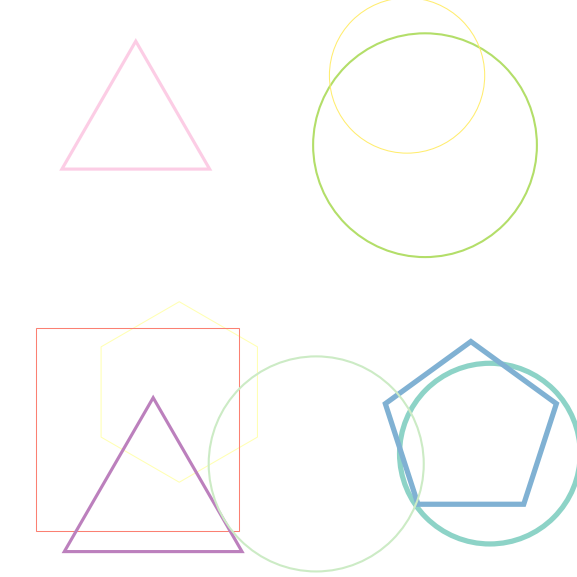[{"shape": "circle", "thickness": 2.5, "radius": 0.78, "center": [0.848, 0.214]}, {"shape": "hexagon", "thickness": 0.5, "radius": 0.78, "center": [0.31, 0.32]}, {"shape": "square", "thickness": 0.5, "radius": 0.88, "center": [0.237, 0.256]}, {"shape": "pentagon", "thickness": 2.5, "radius": 0.78, "center": [0.815, 0.252]}, {"shape": "circle", "thickness": 1, "radius": 0.97, "center": [0.736, 0.748]}, {"shape": "triangle", "thickness": 1.5, "radius": 0.74, "center": [0.235, 0.78]}, {"shape": "triangle", "thickness": 1.5, "radius": 0.89, "center": [0.265, 0.133]}, {"shape": "circle", "thickness": 1, "radius": 0.93, "center": [0.548, 0.196]}, {"shape": "circle", "thickness": 0.5, "radius": 0.67, "center": [0.705, 0.868]}]